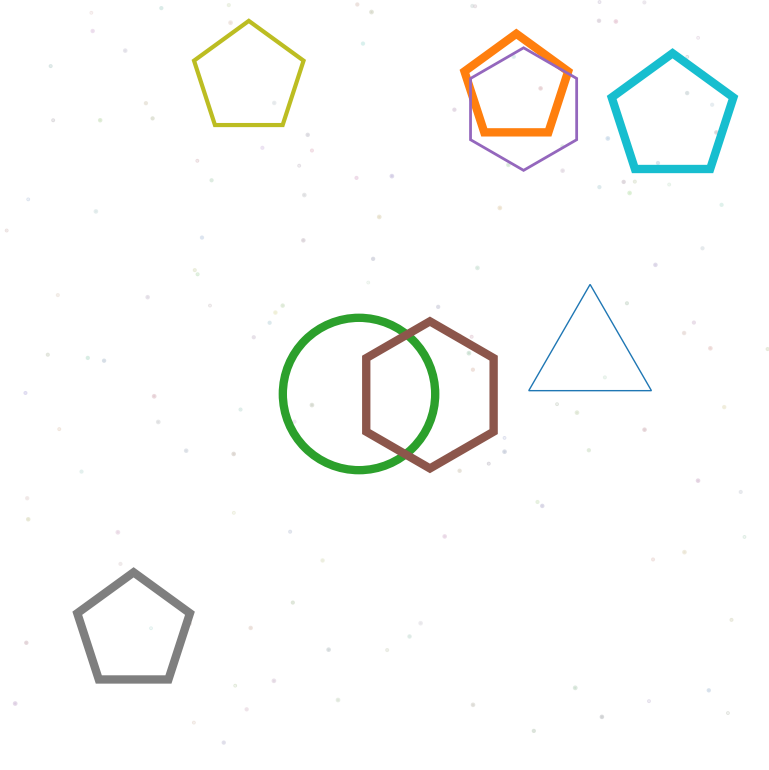[{"shape": "triangle", "thickness": 0.5, "radius": 0.46, "center": [0.766, 0.539]}, {"shape": "pentagon", "thickness": 3, "radius": 0.35, "center": [0.671, 0.885]}, {"shape": "circle", "thickness": 3, "radius": 0.49, "center": [0.466, 0.488]}, {"shape": "hexagon", "thickness": 1, "radius": 0.4, "center": [0.68, 0.858]}, {"shape": "hexagon", "thickness": 3, "radius": 0.48, "center": [0.558, 0.487]}, {"shape": "pentagon", "thickness": 3, "radius": 0.38, "center": [0.174, 0.18]}, {"shape": "pentagon", "thickness": 1.5, "radius": 0.37, "center": [0.323, 0.898]}, {"shape": "pentagon", "thickness": 3, "radius": 0.42, "center": [0.873, 0.848]}]